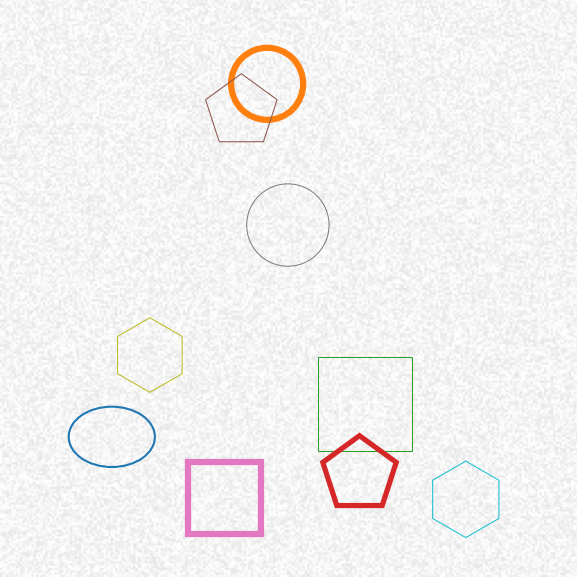[{"shape": "oval", "thickness": 1, "radius": 0.37, "center": [0.194, 0.243]}, {"shape": "circle", "thickness": 3, "radius": 0.31, "center": [0.463, 0.854]}, {"shape": "square", "thickness": 0.5, "radius": 0.41, "center": [0.632, 0.299]}, {"shape": "pentagon", "thickness": 2.5, "radius": 0.33, "center": [0.623, 0.178]}, {"shape": "pentagon", "thickness": 0.5, "radius": 0.33, "center": [0.418, 0.806]}, {"shape": "square", "thickness": 3, "radius": 0.31, "center": [0.389, 0.137]}, {"shape": "circle", "thickness": 0.5, "radius": 0.36, "center": [0.498, 0.609]}, {"shape": "hexagon", "thickness": 0.5, "radius": 0.32, "center": [0.259, 0.384]}, {"shape": "hexagon", "thickness": 0.5, "radius": 0.33, "center": [0.807, 0.134]}]